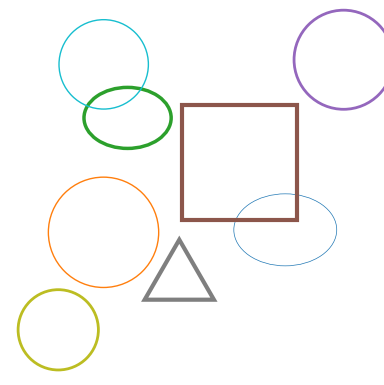[{"shape": "oval", "thickness": 0.5, "radius": 0.67, "center": [0.741, 0.403]}, {"shape": "circle", "thickness": 1, "radius": 0.72, "center": [0.269, 0.397]}, {"shape": "oval", "thickness": 2.5, "radius": 0.57, "center": [0.331, 0.694]}, {"shape": "circle", "thickness": 2, "radius": 0.64, "center": [0.892, 0.845]}, {"shape": "square", "thickness": 3, "radius": 0.75, "center": [0.623, 0.577]}, {"shape": "triangle", "thickness": 3, "radius": 0.52, "center": [0.466, 0.273]}, {"shape": "circle", "thickness": 2, "radius": 0.52, "center": [0.151, 0.143]}, {"shape": "circle", "thickness": 1, "radius": 0.58, "center": [0.269, 0.833]}]